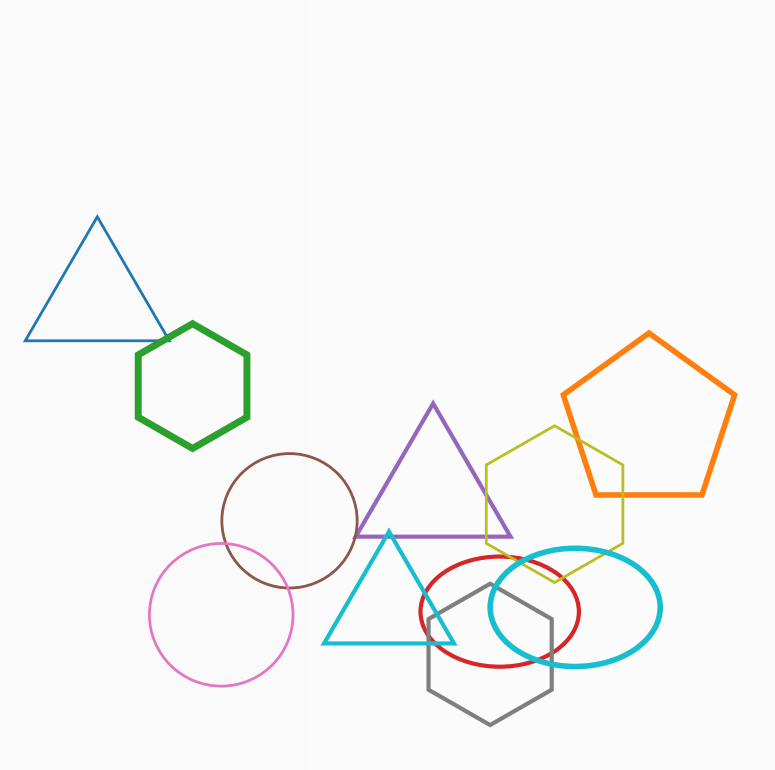[{"shape": "triangle", "thickness": 1, "radius": 0.54, "center": [0.126, 0.611]}, {"shape": "pentagon", "thickness": 2, "radius": 0.58, "center": [0.837, 0.451]}, {"shape": "hexagon", "thickness": 2.5, "radius": 0.4, "center": [0.248, 0.499]}, {"shape": "oval", "thickness": 1.5, "radius": 0.51, "center": [0.645, 0.206]}, {"shape": "triangle", "thickness": 1.5, "radius": 0.58, "center": [0.559, 0.361]}, {"shape": "circle", "thickness": 1, "radius": 0.44, "center": [0.374, 0.324]}, {"shape": "circle", "thickness": 1, "radius": 0.46, "center": [0.285, 0.202]}, {"shape": "hexagon", "thickness": 1.5, "radius": 0.46, "center": [0.632, 0.15]}, {"shape": "hexagon", "thickness": 1, "radius": 0.51, "center": [0.716, 0.345]}, {"shape": "oval", "thickness": 2, "radius": 0.55, "center": [0.742, 0.211]}, {"shape": "triangle", "thickness": 1.5, "radius": 0.48, "center": [0.502, 0.213]}]